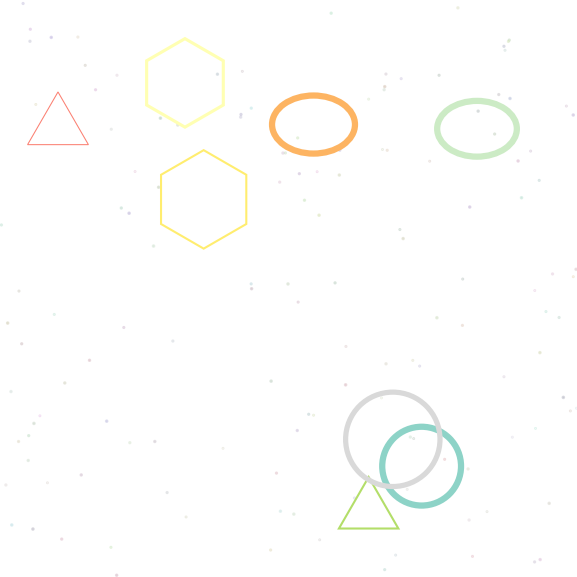[{"shape": "circle", "thickness": 3, "radius": 0.34, "center": [0.73, 0.192]}, {"shape": "hexagon", "thickness": 1.5, "radius": 0.38, "center": [0.32, 0.856]}, {"shape": "triangle", "thickness": 0.5, "radius": 0.3, "center": [0.1, 0.779]}, {"shape": "oval", "thickness": 3, "radius": 0.36, "center": [0.543, 0.783]}, {"shape": "triangle", "thickness": 1, "radius": 0.3, "center": [0.638, 0.114]}, {"shape": "circle", "thickness": 2.5, "radius": 0.41, "center": [0.68, 0.238]}, {"shape": "oval", "thickness": 3, "radius": 0.34, "center": [0.826, 0.776]}, {"shape": "hexagon", "thickness": 1, "radius": 0.43, "center": [0.353, 0.654]}]